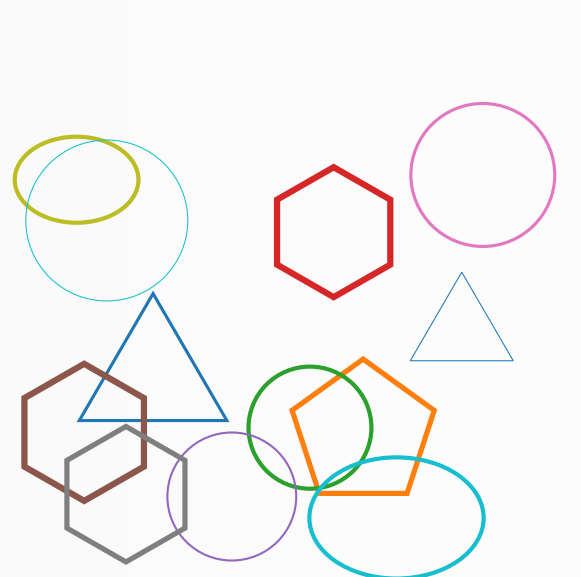[{"shape": "triangle", "thickness": 1.5, "radius": 0.73, "center": [0.263, 0.344]}, {"shape": "triangle", "thickness": 0.5, "radius": 0.51, "center": [0.794, 0.426]}, {"shape": "pentagon", "thickness": 2.5, "radius": 0.64, "center": [0.625, 0.249]}, {"shape": "circle", "thickness": 2, "radius": 0.53, "center": [0.533, 0.259]}, {"shape": "hexagon", "thickness": 3, "radius": 0.56, "center": [0.574, 0.597]}, {"shape": "circle", "thickness": 1, "radius": 0.55, "center": [0.399, 0.139]}, {"shape": "hexagon", "thickness": 3, "radius": 0.59, "center": [0.145, 0.25]}, {"shape": "circle", "thickness": 1.5, "radius": 0.62, "center": [0.831, 0.696]}, {"shape": "hexagon", "thickness": 2.5, "radius": 0.59, "center": [0.217, 0.143]}, {"shape": "oval", "thickness": 2, "radius": 0.53, "center": [0.132, 0.688]}, {"shape": "oval", "thickness": 2, "radius": 0.75, "center": [0.682, 0.102]}, {"shape": "circle", "thickness": 0.5, "radius": 0.7, "center": [0.184, 0.617]}]